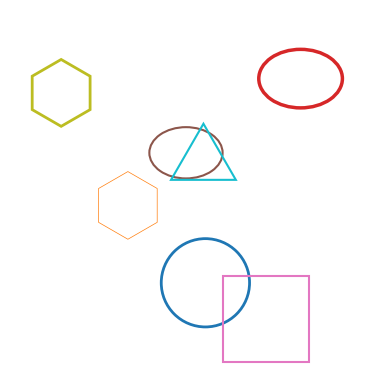[{"shape": "circle", "thickness": 2, "radius": 0.57, "center": [0.534, 0.265]}, {"shape": "hexagon", "thickness": 0.5, "radius": 0.44, "center": [0.332, 0.466]}, {"shape": "oval", "thickness": 2.5, "radius": 0.54, "center": [0.781, 0.796]}, {"shape": "oval", "thickness": 1.5, "radius": 0.48, "center": [0.483, 0.603]}, {"shape": "square", "thickness": 1.5, "radius": 0.56, "center": [0.691, 0.172]}, {"shape": "hexagon", "thickness": 2, "radius": 0.43, "center": [0.159, 0.759]}, {"shape": "triangle", "thickness": 1.5, "radius": 0.49, "center": [0.528, 0.581]}]